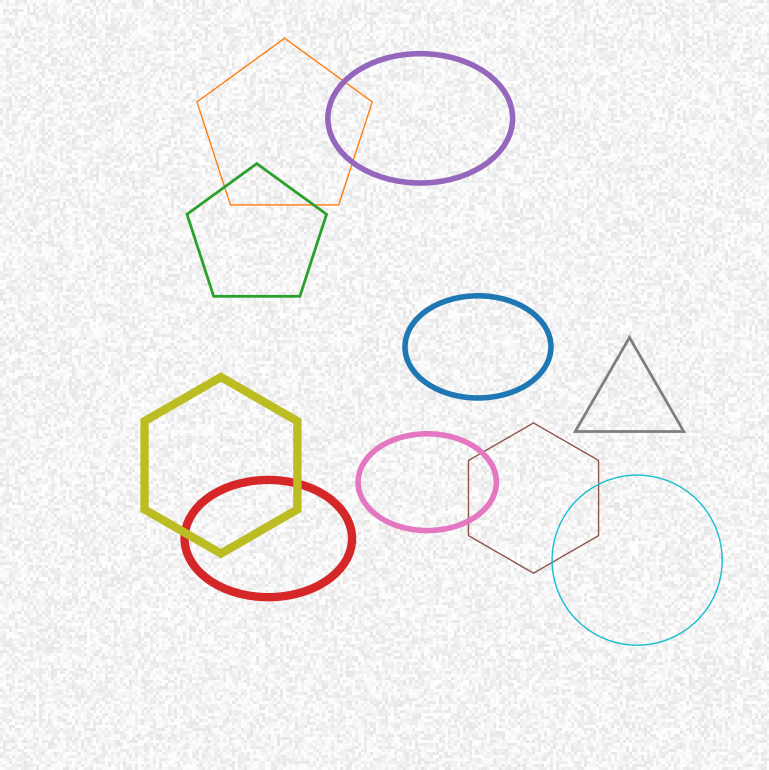[{"shape": "oval", "thickness": 2, "radius": 0.47, "center": [0.621, 0.549]}, {"shape": "pentagon", "thickness": 0.5, "radius": 0.6, "center": [0.37, 0.831]}, {"shape": "pentagon", "thickness": 1, "radius": 0.48, "center": [0.333, 0.692]}, {"shape": "oval", "thickness": 3, "radius": 0.54, "center": [0.348, 0.301]}, {"shape": "oval", "thickness": 2, "radius": 0.6, "center": [0.546, 0.846]}, {"shape": "hexagon", "thickness": 0.5, "radius": 0.49, "center": [0.693, 0.353]}, {"shape": "oval", "thickness": 2, "radius": 0.45, "center": [0.555, 0.374]}, {"shape": "triangle", "thickness": 1, "radius": 0.41, "center": [0.818, 0.48]}, {"shape": "hexagon", "thickness": 3, "radius": 0.57, "center": [0.287, 0.396]}, {"shape": "circle", "thickness": 0.5, "radius": 0.55, "center": [0.827, 0.273]}]